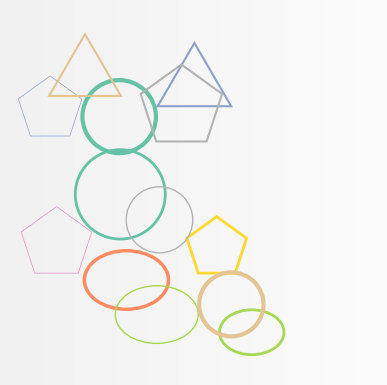[{"shape": "circle", "thickness": 3, "radius": 0.47, "center": [0.308, 0.697]}, {"shape": "circle", "thickness": 2, "radius": 0.58, "center": [0.31, 0.495]}, {"shape": "oval", "thickness": 2.5, "radius": 0.54, "center": [0.326, 0.273]}, {"shape": "pentagon", "thickness": 0.5, "radius": 0.43, "center": [0.129, 0.716]}, {"shape": "triangle", "thickness": 1.5, "radius": 0.55, "center": [0.502, 0.779]}, {"shape": "pentagon", "thickness": 0.5, "radius": 0.48, "center": [0.146, 0.368]}, {"shape": "oval", "thickness": 1, "radius": 0.53, "center": [0.405, 0.183]}, {"shape": "oval", "thickness": 2, "radius": 0.42, "center": [0.65, 0.137]}, {"shape": "pentagon", "thickness": 2, "radius": 0.41, "center": [0.559, 0.356]}, {"shape": "triangle", "thickness": 1.5, "radius": 0.53, "center": [0.219, 0.804]}, {"shape": "circle", "thickness": 3, "radius": 0.42, "center": [0.597, 0.209]}, {"shape": "pentagon", "thickness": 1.5, "radius": 0.55, "center": [0.468, 0.722]}, {"shape": "circle", "thickness": 1, "radius": 0.43, "center": [0.412, 0.429]}]